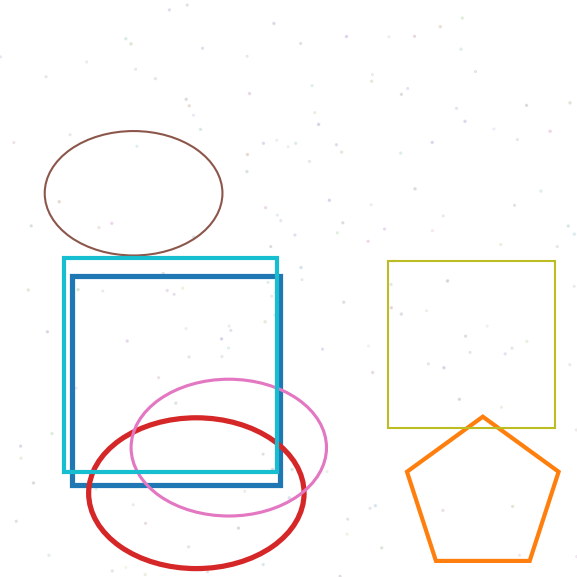[{"shape": "square", "thickness": 2.5, "radius": 0.9, "center": [0.305, 0.34]}, {"shape": "pentagon", "thickness": 2, "radius": 0.69, "center": [0.836, 0.14]}, {"shape": "oval", "thickness": 2.5, "radius": 0.93, "center": [0.34, 0.145]}, {"shape": "oval", "thickness": 1, "radius": 0.77, "center": [0.231, 0.664]}, {"shape": "oval", "thickness": 1.5, "radius": 0.85, "center": [0.396, 0.224]}, {"shape": "square", "thickness": 1, "radius": 0.72, "center": [0.816, 0.403]}, {"shape": "square", "thickness": 2, "radius": 0.92, "center": [0.295, 0.367]}]